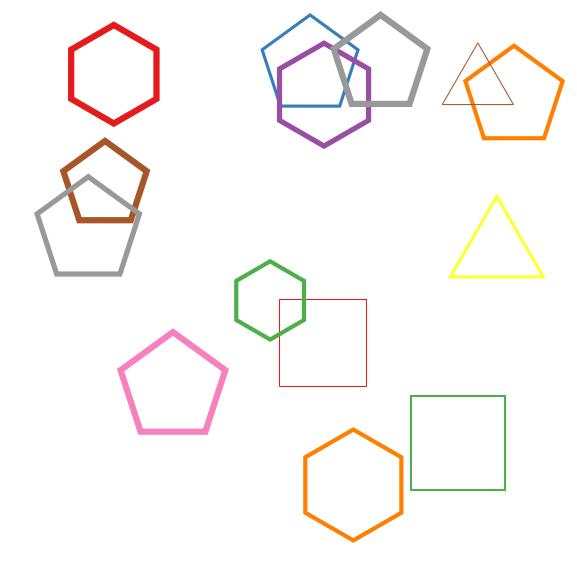[{"shape": "hexagon", "thickness": 3, "radius": 0.43, "center": [0.197, 0.871]}, {"shape": "square", "thickness": 0.5, "radius": 0.38, "center": [0.559, 0.406]}, {"shape": "pentagon", "thickness": 1.5, "radius": 0.44, "center": [0.537, 0.886]}, {"shape": "square", "thickness": 1, "radius": 0.41, "center": [0.793, 0.233]}, {"shape": "hexagon", "thickness": 2, "radius": 0.34, "center": [0.468, 0.479]}, {"shape": "hexagon", "thickness": 2.5, "radius": 0.45, "center": [0.561, 0.835]}, {"shape": "hexagon", "thickness": 2, "radius": 0.48, "center": [0.612, 0.159]}, {"shape": "pentagon", "thickness": 2, "radius": 0.44, "center": [0.89, 0.831]}, {"shape": "triangle", "thickness": 1.5, "radius": 0.46, "center": [0.86, 0.566]}, {"shape": "pentagon", "thickness": 3, "radius": 0.38, "center": [0.182, 0.679]}, {"shape": "triangle", "thickness": 0.5, "radius": 0.36, "center": [0.827, 0.854]}, {"shape": "pentagon", "thickness": 3, "radius": 0.48, "center": [0.299, 0.329]}, {"shape": "pentagon", "thickness": 2.5, "radius": 0.47, "center": [0.153, 0.6]}, {"shape": "pentagon", "thickness": 3, "radius": 0.43, "center": [0.659, 0.888]}]